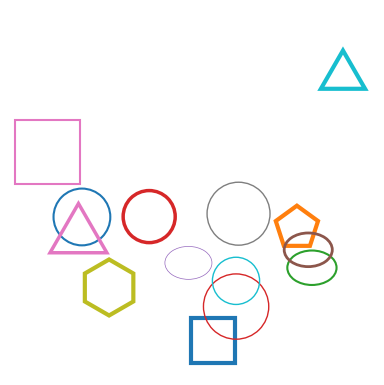[{"shape": "square", "thickness": 3, "radius": 0.29, "center": [0.553, 0.115]}, {"shape": "circle", "thickness": 1.5, "radius": 0.37, "center": [0.213, 0.436]}, {"shape": "pentagon", "thickness": 3, "radius": 0.29, "center": [0.771, 0.408]}, {"shape": "oval", "thickness": 1.5, "radius": 0.32, "center": [0.81, 0.305]}, {"shape": "circle", "thickness": 2.5, "radius": 0.34, "center": [0.387, 0.437]}, {"shape": "circle", "thickness": 1, "radius": 0.42, "center": [0.613, 0.204]}, {"shape": "oval", "thickness": 0.5, "radius": 0.31, "center": [0.489, 0.317]}, {"shape": "oval", "thickness": 2, "radius": 0.31, "center": [0.801, 0.351]}, {"shape": "square", "thickness": 1.5, "radius": 0.42, "center": [0.123, 0.605]}, {"shape": "triangle", "thickness": 2.5, "radius": 0.43, "center": [0.204, 0.386]}, {"shape": "circle", "thickness": 1, "radius": 0.41, "center": [0.62, 0.445]}, {"shape": "hexagon", "thickness": 3, "radius": 0.36, "center": [0.283, 0.253]}, {"shape": "triangle", "thickness": 3, "radius": 0.33, "center": [0.891, 0.802]}, {"shape": "circle", "thickness": 1, "radius": 0.31, "center": [0.613, 0.271]}]